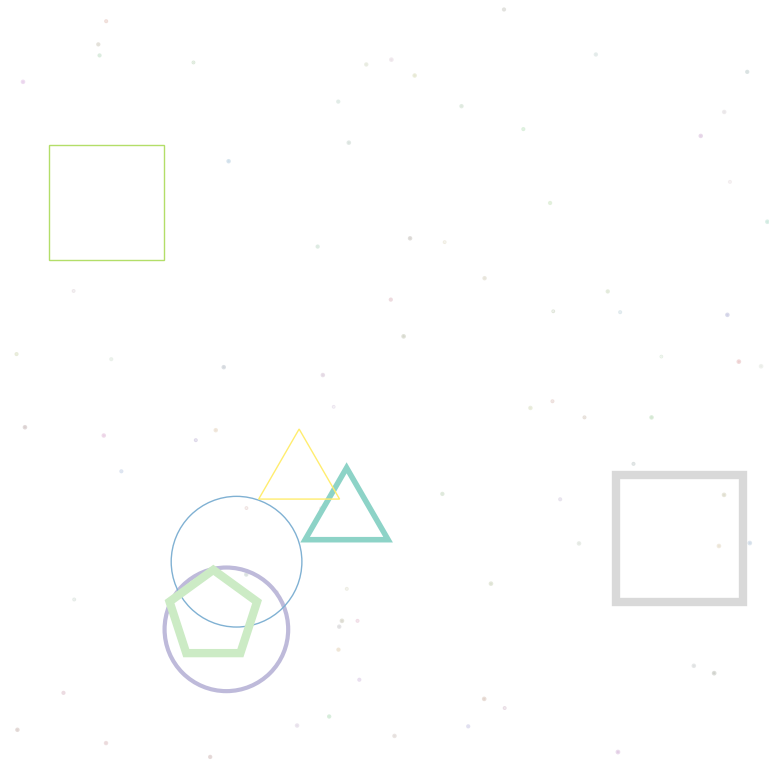[{"shape": "triangle", "thickness": 2, "radius": 0.31, "center": [0.45, 0.33]}, {"shape": "circle", "thickness": 1.5, "radius": 0.4, "center": [0.294, 0.183]}, {"shape": "circle", "thickness": 0.5, "radius": 0.42, "center": [0.307, 0.271]}, {"shape": "square", "thickness": 0.5, "radius": 0.37, "center": [0.138, 0.737]}, {"shape": "square", "thickness": 3, "radius": 0.41, "center": [0.882, 0.301]}, {"shape": "pentagon", "thickness": 3, "radius": 0.3, "center": [0.277, 0.2]}, {"shape": "triangle", "thickness": 0.5, "radius": 0.3, "center": [0.388, 0.382]}]